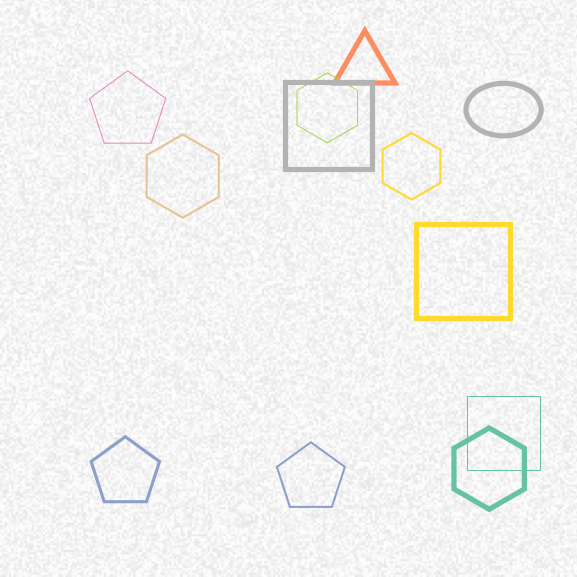[{"shape": "hexagon", "thickness": 2.5, "radius": 0.35, "center": [0.847, 0.188]}, {"shape": "square", "thickness": 0.5, "radius": 0.32, "center": [0.872, 0.249]}, {"shape": "triangle", "thickness": 2.5, "radius": 0.3, "center": [0.632, 0.886]}, {"shape": "pentagon", "thickness": 1, "radius": 0.31, "center": [0.538, 0.171]}, {"shape": "pentagon", "thickness": 1.5, "radius": 0.31, "center": [0.217, 0.181]}, {"shape": "pentagon", "thickness": 0.5, "radius": 0.35, "center": [0.221, 0.807]}, {"shape": "hexagon", "thickness": 0.5, "radius": 0.3, "center": [0.567, 0.812]}, {"shape": "hexagon", "thickness": 1, "radius": 0.29, "center": [0.713, 0.711]}, {"shape": "square", "thickness": 2.5, "radius": 0.41, "center": [0.801, 0.53]}, {"shape": "hexagon", "thickness": 1, "radius": 0.36, "center": [0.316, 0.694]}, {"shape": "square", "thickness": 2.5, "radius": 0.38, "center": [0.568, 0.782]}, {"shape": "oval", "thickness": 2.5, "radius": 0.33, "center": [0.872, 0.809]}]